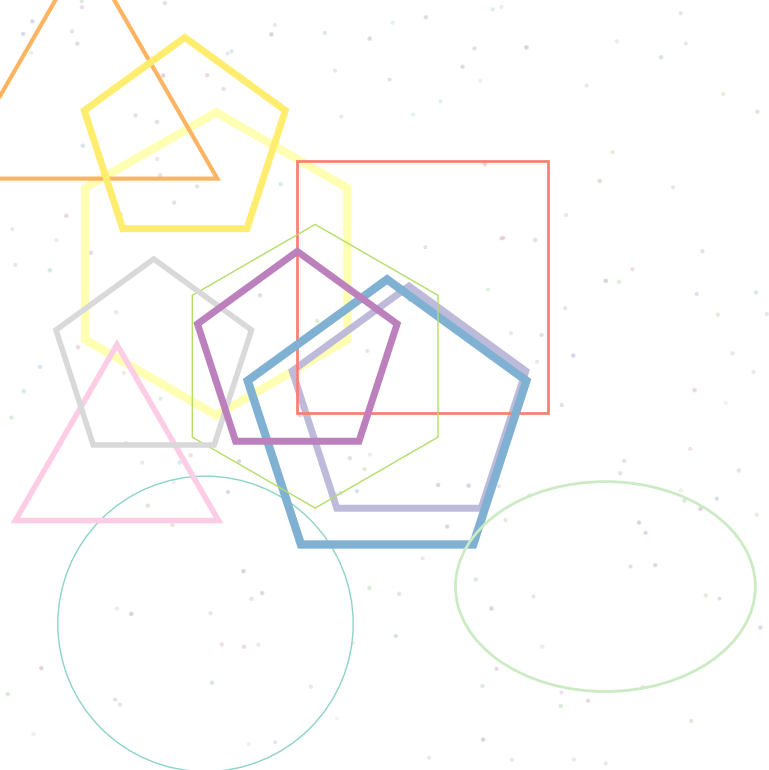[{"shape": "circle", "thickness": 0.5, "radius": 0.96, "center": [0.267, 0.19]}, {"shape": "hexagon", "thickness": 3, "radius": 0.98, "center": [0.281, 0.657]}, {"shape": "pentagon", "thickness": 2.5, "radius": 0.8, "center": [0.531, 0.469]}, {"shape": "square", "thickness": 1, "radius": 0.82, "center": [0.549, 0.627]}, {"shape": "pentagon", "thickness": 3, "radius": 0.95, "center": [0.503, 0.447]}, {"shape": "triangle", "thickness": 1.5, "radius": 0.99, "center": [0.11, 0.867]}, {"shape": "hexagon", "thickness": 0.5, "radius": 0.92, "center": [0.409, 0.524]}, {"shape": "triangle", "thickness": 2, "radius": 0.76, "center": [0.152, 0.4]}, {"shape": "pentagon", "thickness": 2, "radius": 0.67, "center": [0.2, 0.53]}, {"shape": "pentagon", "thickness": 2.5, "radius": 0.68, "center": [0.386, 0.537]}, {"shape": "oval", "thickness": 1, "radius": 0.97, "center": [0.786, 0.238]}, {"shape": "pentagon", "thickness": 2.5, "radius": 0.69, "center": [0.24, 0.814]}]